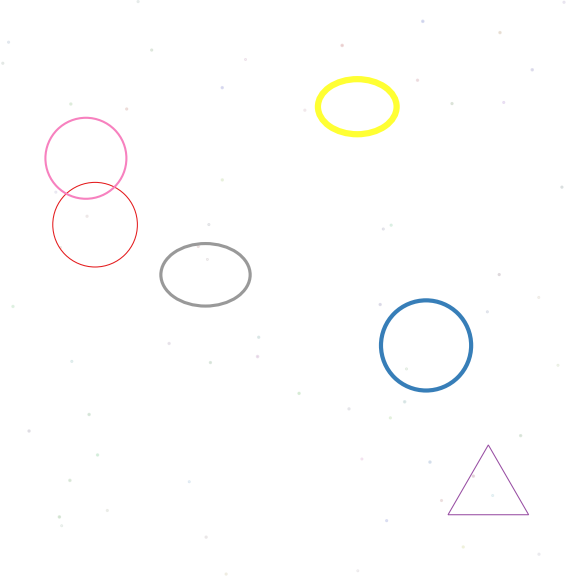[{"shape": "circle", "thickness": 0.5, "radius": 0.37, "center": [0.165, 0.61]}, {"shape": "circle", "thickness": 2, "radius": 0.39, "center": [0.738, 0.401]}, {"shape": "triangle", "thickness": 0.5, "radius": 0.4, "center": [0.846, 0.148]}, {"shape": "oval", "thickness": 3, "radius": 0.34, "center": [0.619, 0.814]}, {"shape": "circle", "thickness": 1, "radius": 0.35, "center": [0.149, 0.725]}, {"shape": "oval", "thickness": 1.5, "radius": 0.39, "center": [0.356, 0.523]}]